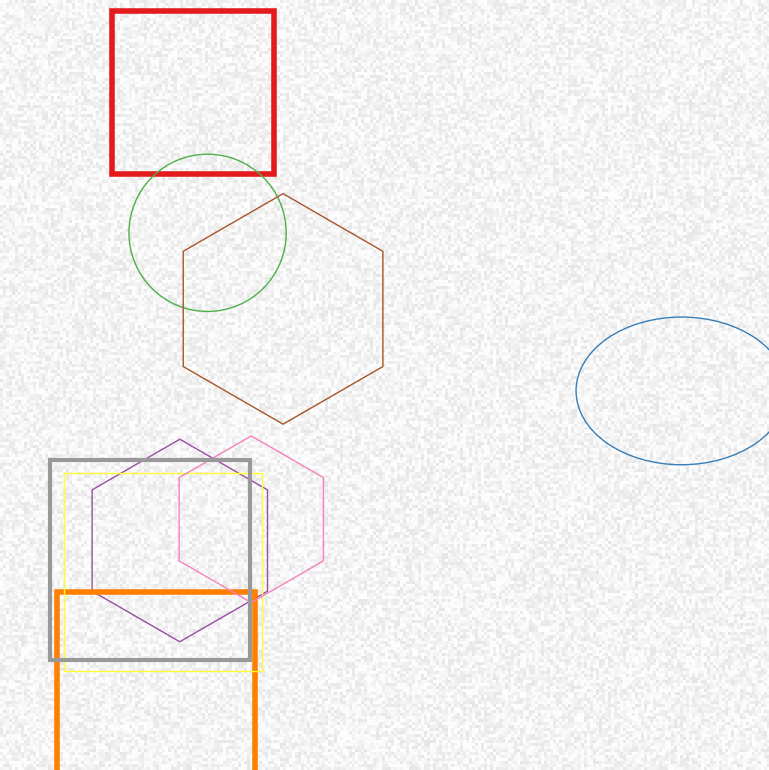[{"shape": "square", "thickness": 2, "radius": 0.53, "center": [0.251, 0.88]}, {"shape": "oval", "thickness": 0.5, "radius": 0.69, "center": [0.885, 0.492]}, {"shape": "circle", "thickness": 0.5, "radius": 0.51, "center": [0.27, 0.698]}, {"shape": "hexagon", "thickness": 0.5, "radius": 0.66, "center": [0.234, 0.298]}, {"shape": "square", "thickness": 2, "radius": 0.64, "center": [0.202, 0.102]}, {"shape": "square", "thickness": 0.5, "radius": 0.64, "center": [0.212, 0.257]}, {"shape": "hexagon", "thickness": 0.5, "radius": 0.75, "center": [0.368, 0.599]}, {"shape": "hexagon", "thickness": 0.5, "radius": 0.54, "center": [0.326, 0.326]}, {"shape": "square", "thickness": 1.5, "radius": 0.65, "center": [0.195, 0.273]}]